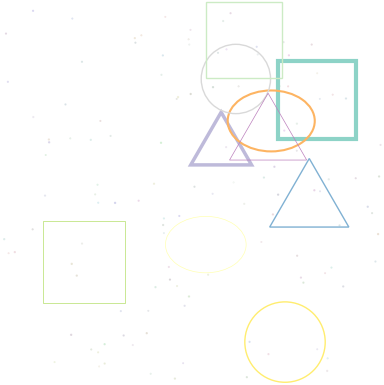[{"shape": "square", "thickness": 3, "radius": 0.5, "center": [0.823, 0.74]}, {"shape": "oval", "thickness": 0.5, "radius": 0.52, "center": [0.535, 0.365]}, {"shape": "triangle", "thickness": 2.5, "radius": 0.46, "center": [0.574, 0.617]}, {"shape": "triangle", "thickness": 1, "radius": 0.59, "center": [0.803, 0.47]}, {"shape": "oval", "thickness": 1.5, "radius": 0.57, "center": [0.704, 0.686]}, {"shape": "square", "thickness": 0.5, "radius": 0.53, "center": [0.218, 0.319]}, {"shape": "circle", "thickness": 1, "radius": 0.45, "center": [0.613, 0.795]}, {"shape": "triangle", "thickness": 0.5, "radius": 0.58, "center": [0.696, 0.642]}, {"shape": "square", "thickness": 1, "radius": 0.49, "center": [0.634, 0.896]}, {"shape": "circle", "thickness": 1, "radius": 0.52, "center": [0.74, 0.111]}]